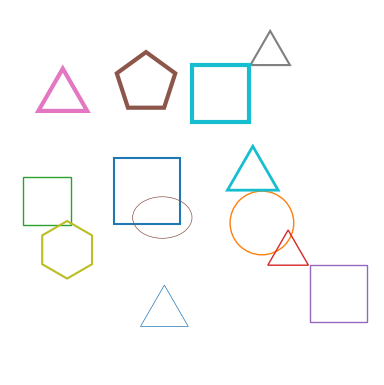[{"shape": "square", "thickness": 1.5, "radius": 0.43, "center": [0.382, 0.503]}, {"shape": "triangle", "thickness": 0.5, "radius": 0.36, "center": [0.427, 0.188]}, {"shape": "circle", "thickness": 1, "radius": 0.41, "center": [0.68, 0.421]}, {"shape": "square", "thickness": 1, "radius": 0.31, "center": [0.122, 0.479]}, {"shape": "triangle", "thickness": 1, "radius": 0.3, "center": [0.748, 0.342]}, {"shape": "square", "thickness": 1, "radius": 0.37, "center": [0.879, 0.238]}, {"shape": "pentagon", "thickness": 3, "radius": 0.4, "center": [0.379, 0.785]}, {"shape": "oval", "thickness": 0.5, "radius": 0.39, "center": [0.422, 0.435]}, {"shape": "triangle", "thickness": 3, "radius": 0.37, "center": [0.163, 0.748]}, {"shape": "triangle", "thickness": 1.5, "radius": 0.3, "center": [0.702, 0.861]}, {"shape": "hexagon", "thickness": 1.5, "radius": 0.37, "center": [0.174, 0.351]}, {"shape": "square", "thickness": 3, "radius": 0.37, "center": [0.573, 0.757]}, {"shape": "triangle", "thickness": 2, "radius": 0.38, "center": [0.657, 0.544]}]